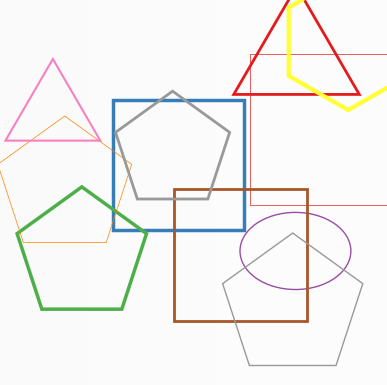[{"shape": "square", "thickness": 0.5, "radius": 0.98, "center": [0.841, 0.663]}, {"shape": "triangle", "thickness": 2, "radius": 0.94, "center": [0.765, 0.848]}, {"shape": "square", "thickness": 2.5, "radius": 0.85, "center": [0.461, 0.572]}, {"shape": "pentagon", "thickness": 2.5, "radius": 0.88, "center": [0.211, 0.339]}, {"shape": "oval", "thickness": 1, "radius": 0.72, "center": [0.762, 0.348]}, {"shape": "pentagon", "thickness": 0.5, "radius": 0.91, "center": [0.167, 0.517]}, {"shape": "hexagon", "thickness": 3, "radius": 0.89, "center": [0.899, 0.892]}, {"shape": "square", "thickness": 2, "radius": 0.86, "center": [0.621, 0.337]}, {"shape": "triangle", "thickness": 1.5, "radius": 0.71, "center": [0.136, 0.705]}, {"shape": "pentagon", "thickness": 2, "radius": 0.77, "center": [0.445, 0.608]}, {"shape": "pentagon", "thickness": 1, "radius": 0.95, "center": [0.755, 0.205]}]